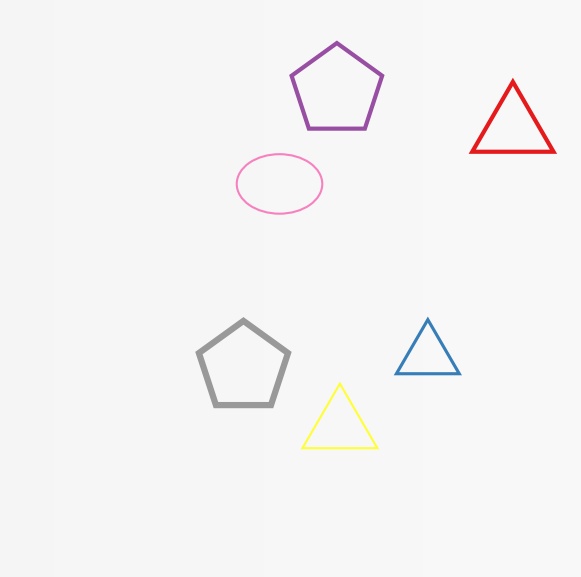[{"shape": "triangle", "thickness": 2, "radius": 0.4, "center": [0.882, 0.777]}, {"shape": "triangle", "thickness": 1.5, "radius": 0.31, "center": [0.736, 0.383]}, {"shape": "pentagon", "thickness": 2, "radius": 0.41, "center": [0.58, 0.843]}, {"shape": "triangle", "thickness": 1, "radius": 0.37, "center": [0.585, 0.26]}, {"shape": "oval", "thickness": 1, "radius": 0.37, "center": [0.481, 0.681]}, {"shape": "pentagon", "thickness": 3, "radius": 0.4, "center": [0.419, 0.363]}]